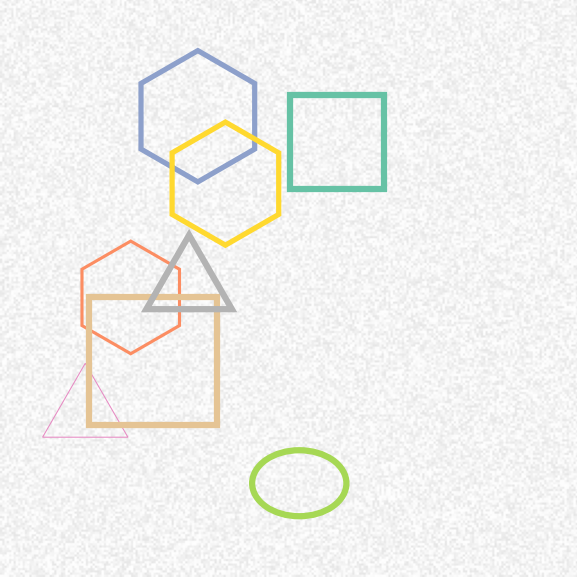[{"shape": "square", "thickness": 3, "radius": 0.41, "center": [0.583, 0.753]}, {"shape": "hexagon", "thickness": 1.5, "radius": 0.49, "center": [0.226, 0.484]}, {"shape": "hexagon", "thickness": 2.5, "radius": 0.57, "center": [0.343, 0.798]}, {"shape": "triangle", "thickness": 0.5, "radius": 0.43, "center": [0.148, 0.285]}, {"shape": "oval", "thickness": 3, "radius": 0.41, "center": [0.518, 0.162]}, {"shape": "hexagon", "thickness": 2.5, "radius": 0.53, "center": [0.39, 0.681]}, {"shape": "square", "thickness": 3, "radius": 0.56, "center": [0.265, 0.374]}, {"shape": "triangle", "thickness": 3, "radius": 0.43, "center": [0.327, 0.506]}]